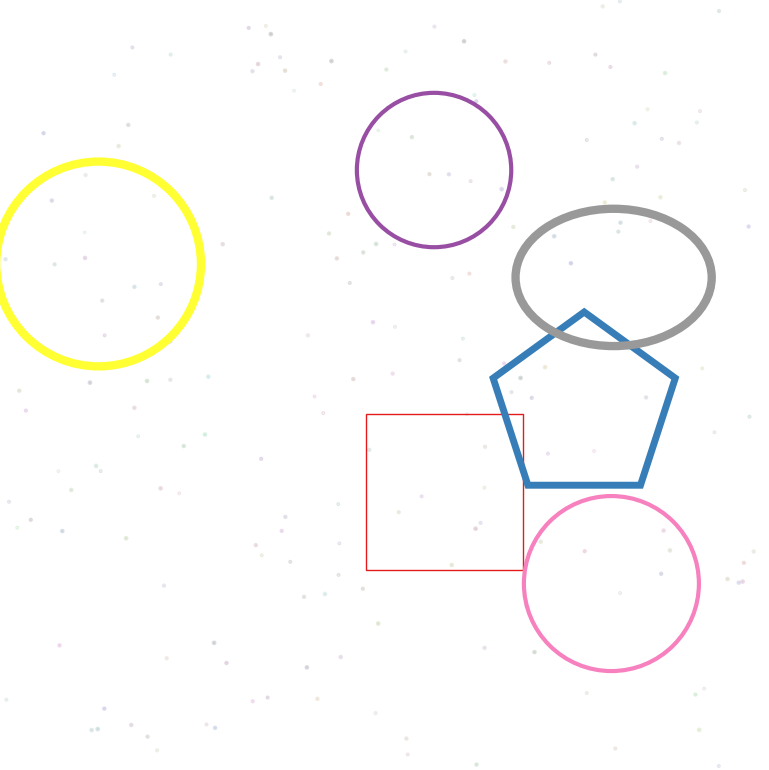[{"shape": "square", "thickness": 0.5, "radius": 0.51, "center": [0.577, 0.361]}, {"shape": "pentagon", "thickness": 2.5, "radius": 0.62, "center": [0.759, 0.47]}, {"shape": "circle", "thickness": 1.5, "radius": 0.5, "center": [0.564, 0.779]}, {"shape": "circle", "thickness": 3, "radius": 0.66, "center": [0.128, 0.657]}, {"shape": "circle", "thickness": 1.5, "radius": 0.57, "center": [0.794, 0.242]}, {"shape": "oval", "thickness": 3, "radius": 0.64, "center": [0.797, 0.64]}]